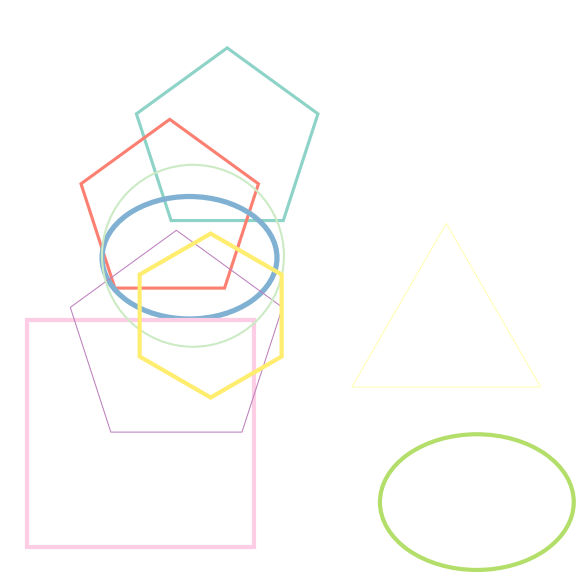[{"shape": "pentagon", "thickness": 1.5, "radius": 0.83, "center": [0.393, 0.751]}, {"shape": "triangle", "thickness": 0.5, "radius": 0.94, "center": [0.773, 0.423]}, {"shape": "pentagon", "thickness": 1.5, "radius": 0.81, "center": [0.294, 0.631]}, {"shape": "oval", "thickness": 2.5, "radius": 0.76, "center": [0.328, 0.553]}, {"shape": "oval", "thickness": 2, "radius": 0.84, "center": [0.826, 0.13]}, {"shape": "square", "thickness": 2, "radius": 0.98, "center": [0.243, 0.248]}, {"shape": "pentagon", "thickness": 0.5, "radius": 0.97, "center": [0.305, 0.407]}, {"shape": "circle", "thickness": 1, "radius": 0.79, "center": [0.334, 0.556]}, {"shape": "hexagon", "thickness": 2, "radius": 0.71, "center": [0.365, 0.453]}]